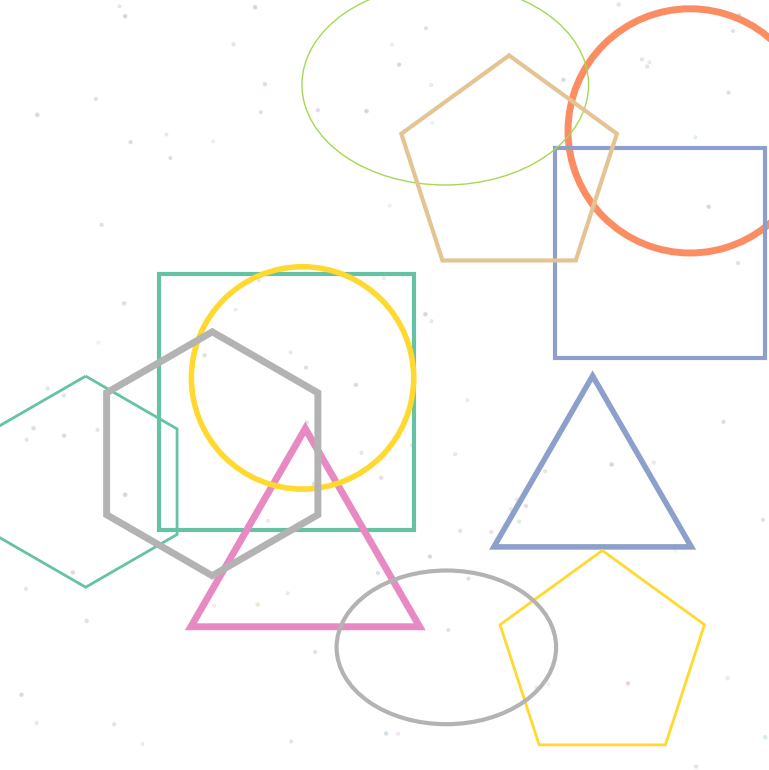[{"shape": "square", "thickness": 1.5, "radius": 0.83, "center": [0.372, 0.478]}, {"shape": "hexagon", "thickness": 1, "radius": 0.69, "center": [0.111, 0.374]}, {"shape": "circle", "thickness": 2.5, "radius": 0.79, "center": [0.896, 0.83]}, {"shape": "square", "thickness": 1.5, "radius": 0.68, "center": [0.857, 0.671]}, {"shape": "triangle", "thickness": 2, "radius": 0.74, "center": [0.77, 0.364]}, {"shape": "triangle", "thickness": 2.5, "radius": 0.86, "center": [0.396, 0.272]}, {"shape": "oval", "thickness": 0.5, "radius": 0.93, "center": [0.578, 0.89]}, {"shape": "circle", "thickness": 2, "radius": 0.72, "center": [0.393, 0.509]}, {"shape": "pentagon", "thickness": 1, "radius": 0.7, "center": [0.782, 0.146]}, {"shape": "pentagon", "thickness": 1.5, "radius": 0.74, "center": [0.661, 0.781]}, {"shape": "oval", "thickness": 1.5, "radius": 0.71, "center": [0.58, 0.159]}, {"shape": "hexagon", "thickness": 2.5, "radius": 0.79, "center": [0.276, 0.411]}]